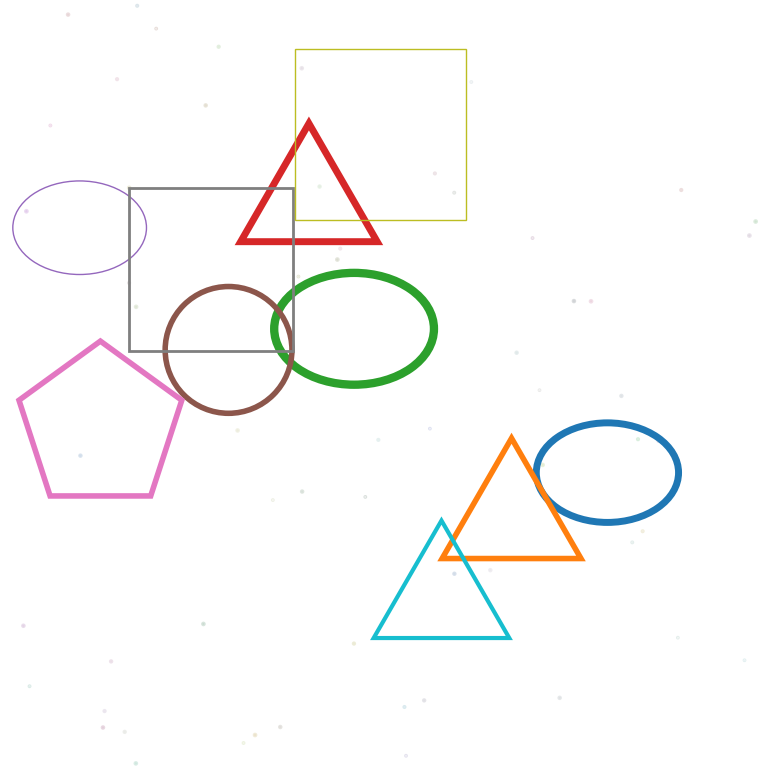[{"shape": "oval", "thickness": 2.5, "radius": 0.46, "center": [0.789, 0.386]}, {"shape": "triangle", "thickness": 2, "radius": 0.52, "center": [0.664, 0.327]}, {"shape": "oval", "thickness": 3, "radius": 0.52, "center": [0.46, 0.573]}, {"shape": "triangle", "thickness": 2.5, "radius": 0.51, "center": [0.401, 0.737]}, {"shape": "oval", "thickness": 0.5, "radius": 0.43, "center": [0.103, 0.704]}, {"shape": "circle", "thickness": 2, "radius": 0.41, "center": [0.297, 0.546]}, {"shape": "pentagon", "thickness": 2, "radius": 0.56, "center": [0.13, 0.446]}, {"shape": "square", "thickness": 1, "radius": 0.53, "center": [0.274, 0.65]}, {"shape": "square", "thickness": 0.5, "radius": 0.55, "center": [0.494, 0.825]}, {"shape": "triangle", "thickness": 1.5, "radius": 0.51, "center": [0.573, 0.222]}]